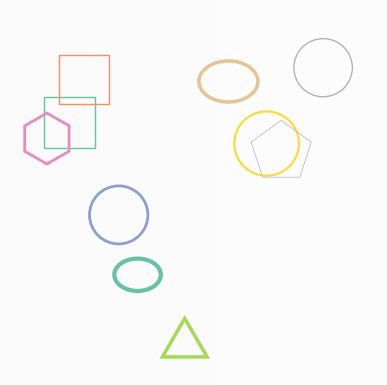[{"shape": "oval", "thickness": 3, "radius": 0.3, "center": [0.355, 0.286]}, {"shape": "square", "thickness": 1, "radius": 0.33, "center": [0.179, 0.681]}, {"shape": "square", "thickness": 1, "radius": 0.32, "center": [0.217, 0.794]}, {"shape": "circle", "thickness": 2, "radius": 0.38, "center": [0.306, 0.442]}, {"shape": "hexagon", "thickness": 2, "radius": 0.33, "center": [0.121, 0.64]}, {"shape": "triangle", "thickness": 2.5, "radius": 0.33, "center": [0.477, 0.106]}, {"shape": "circle", "thickness": 1.5, "radius": 0.42, "center": [0.688, 0.627]}, {"shape": "oval", "thickness": 2.5, "radius": 0.38, "center": [0.589, 0.788]}, {"shape": "pentagon", "thickness": 0.5, "radius": 0.41, "center": [0.726, 0.606]}, {"shape": "circle", "thickness": 1, "radius": 0.38, "center": [0.834, 0.824]}]